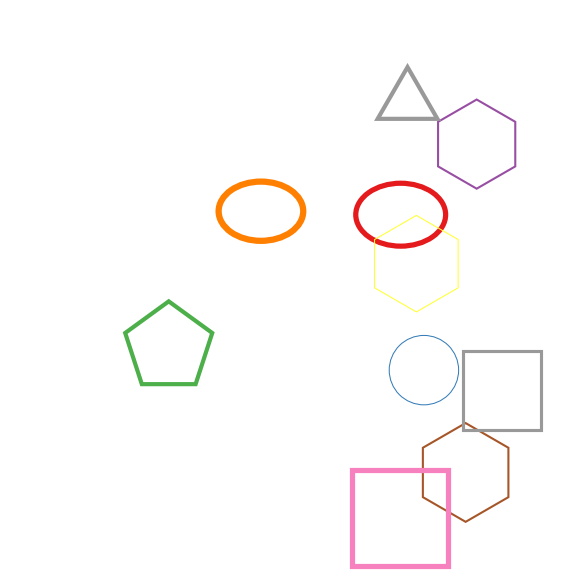[{"shape": "oval", "thickness": 2.5, "radius": 0.39, "center": [0.694, 0.627]}, {"shape": "circle", "thickness": 0.5, "radius": 0.3, "center": [0.734, 0.358]}, {"shape": "pentagon", "thickness": 2, "radius": 0.4, "center": [0.292, 0.398]}, {"shape": "hexagon", "thickness": 1, "radius": 0.39, "center": [0.825, 0.75]}, {"shape": "oval", "thickness": 3, "radius": 0.37, "center": [0.452, 0.633]}, {"shape": "hexagon", "thickness": 0.5, "radius": 0.42, "center": [0.721, 0.543]}, {"shape": "hexagon", "thickness": 1, "radius": 0.43, "center": [0.806, 0.181]}, {"shape": "square", "thickness": 2.5, "radius": 0.42, "center": [0.693, 0.103]}, {"shape": "square", "thickness": 1.5, "radius": 0.34, "center": [0.869, 0.323]}, {"shape": "triangle", "thickness": 2, "radius": 0.3, "center": [0.706, 0.823]}]